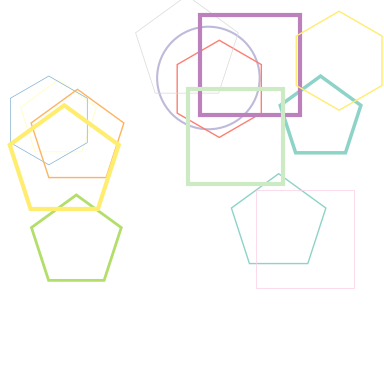[{"shape": "pentagon", "thickness": 1, "radius": 0.64, "center": [0.724, 0.42]}, {"shape": "pentagon", "thickness": 2.5, "radius": 0.55, "center": [0.833, 0.692]}, {"shape": "pentagon", "thickness": 0.5, "radius": 0.52, "center": [0.152, 0.689]}, {"shape": "circle", "thickness": 1.5, "radius": 0.67, "center": [0.541, 0.797]}, {"shape": "hexagon", "thickness": 1, "radius": 0.63, "center": [0.569, 0.769]}, {"shape": "hexagon", "thickness": 0.5, "radius": 0.58, "center": [0.127, 0.687]}, {"shape": "pentagon", "thickness": 1, "radius": 0.63, "center": [0.201, 0.641]}, {"shape": "pentagon", "thickness": 2, "radius": 0.61, "center": [0.198, 0.371]}, {"shape": "square", "thickness": 0.5, "radius": 0.63, "center": [0.793, 0.379]}, {"shape": "pentagon", "thickness": 0.5, "radius": 0.7, "center": [0.486, 0.871]}, {"shape": "square", "thickness": 3, "radius": 0.65, "center": [0.649, 0.831]}, {"shape": "square", "thickness": 3, "radius": 0.62, "center": [0.612, 0.645]}, {"shape": "hexagon", "thickness": 1, "radius": 0.64, "center": [0.881, 0.842]}, {"shape": "pentagon", "thickness": 3, "radius": 0.74, "center": [0.167, 0.578]}]